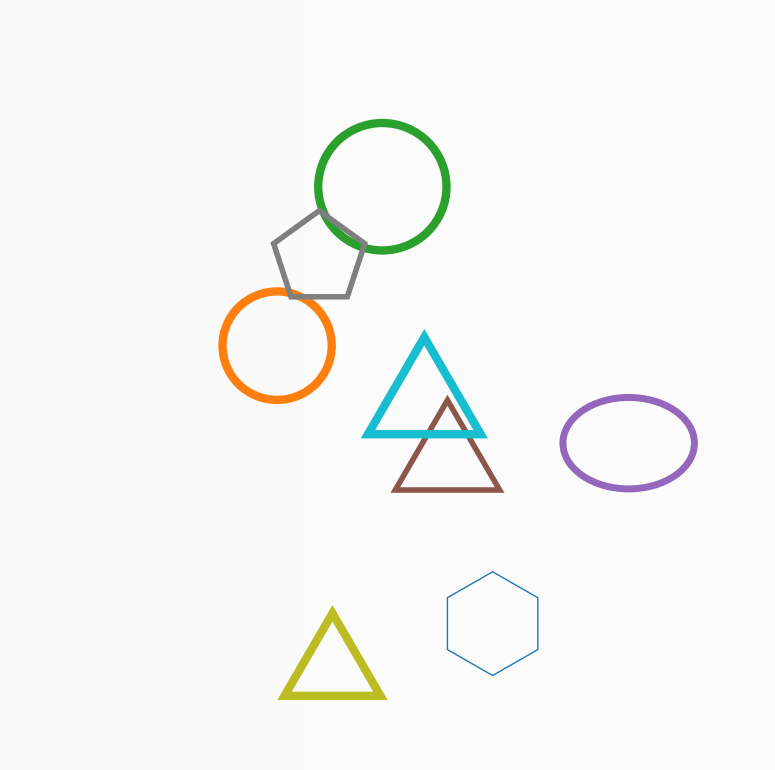[{"shape": "hexagon", "thickness": 0.5, "radius": 0.34, "center": [0.636, 0.19]}, {"shape": "circle", "thickness": 3, "radius": 0.35, "center": [0.358, 0.551]}, {"shape": "circle", "thickness": 3, "radius": 0.41, "center": [0.493, 0.757]}, {"shape": "oval", "thickness": 2.5, "radius": 0.42, "center": [0.811, 0.424]}, {"shape": "triangle", "thickness": 2, "radius": 0.39, "center": [0.577, 0.403]}, {"shape": "pentagon", "thickness": 2, "radius": 0.31, "center": [0.412, 0.665]}, {"shape": "triangle", "thickness": 3, "radius": 0.36, "center": [0.429, 0.132]}, {"shape": "triangle", "thickness": 3, "radius": 0.42, "center": [0.547, 0.478]}]